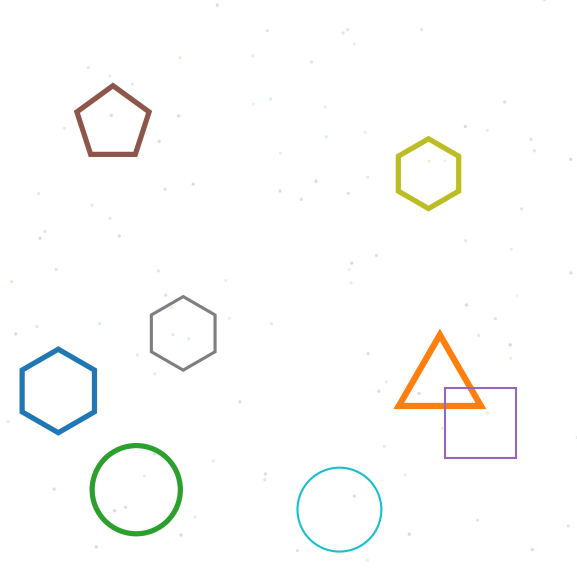[{"shape": "hexagon", "thickness": 2.5, "radius": 0.36, "center": [0.101, 0.322]}, {"shape": "triangle", "thickness": 3, "radius": 0.41, "center": [0.762, 0.337]}, {"shape": "circle", "thickness": 2.5, "radius": 0.38, "center": [0.236, 0.151]}, {"shape": "square", "thickness": 1, "radius": 0.31, "center": [0.833, 0.267]}, {"shape": "pentagon", "thickness": 2.5, "radius": 0.33, "center": [0.196, 0.785]}, {"shape": "hexagon", "thickness": 1.5, "radius": 0.32, "center": [0.317, 0.422]}, {"shape": "hexagon", "thickness": 2.5, "radius": 0.3, "center": [0.742, 0.698]}, {"shape": "circle", "thickness": 1, "radius": 0.36, "center": [0.588, 0.117]}]